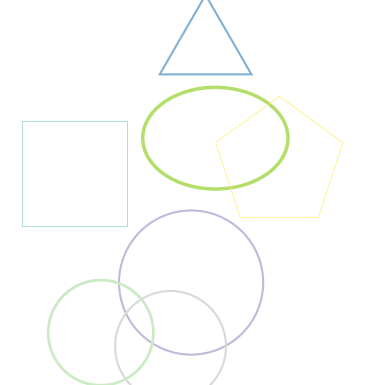[{"shape": "square", "thickness": 0.5, "radius": 0.68, "center": [0.193, 0.55]}, {"shape": "circle", "thickness": 1.5, "radius": 0.94, "center": [0.496, 0.266]}, {"shape": "triangle", "thickness": 1.5, "radius": 0.69, "center": [0.534, 0.876]}, {"shape": "oval", "thickness": 2.5, "radius": 0.94, "center": [0.559, 0.641]}, {"shape": "circle", "thickness": 1.5, "radius": 0.72, "center": [0.443, 0.1]}, {"shape": "circle", "thickness": 2, "radius": 0.68, "center": [0.262, 0.136]}, {"shape": "pentagon", "thickness": 0.5, "radius": 0.87, "center": [0.725, 0.576]}]